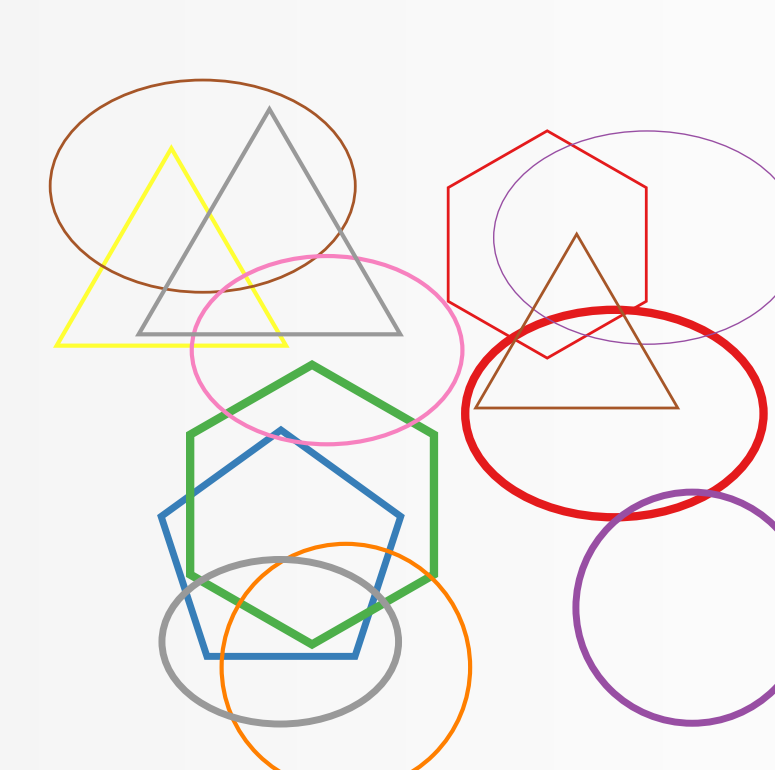[{"shape": "oval", "thickness": 3, "radius": 0.96, "center": [0.793, 0.463]}, {"shape": "hexagon", "thickness": 1, "radius": 0.74, "center": [0.706, 0.683]}, {"shape": "pentagon", "thickness": 2.5, "radius": 0.81, "center": [0.363, 0.279]}, {"shape": "hexagon", "thickness": 3, "radius": 0.91, "center": [0.403, 0.345]}, {"shape": "circle", "thickness": 2.5, "radius": 0.75, "center": [0.893, 0.211]}, {"shape": "oval", "thickness": 0.5, "radius": 0.99, "center": [0.835, 0.691]}, {"shape": "circle", "thickness": 1.5, "radius": 0.8, "center": [0.446, 0.133]}, {"shape": "triangle", "thickness": 1.5, "radius": 0.85, "center": [0.221, 0.637]}, {"shape": "oval", "thickness": 1, "radius": 0.98, "center": [0.262, 0.758]}, {"shape": "triangle", "thickness": 1, "radius": 0.75, "center": [0.744, 0.545]}, {"shape": "oval", "thickness": 1.5, "radius": 0.87, "center": [0.422, 0.545]}, {"shape": "oval", "thickness": 2.5, "radius": 0.76, "center": [0.362, 0.167]}, {"shape": "triangle", "thickness": 1.5, "radius": 0.97, "center": [0.348, 0.663]}]